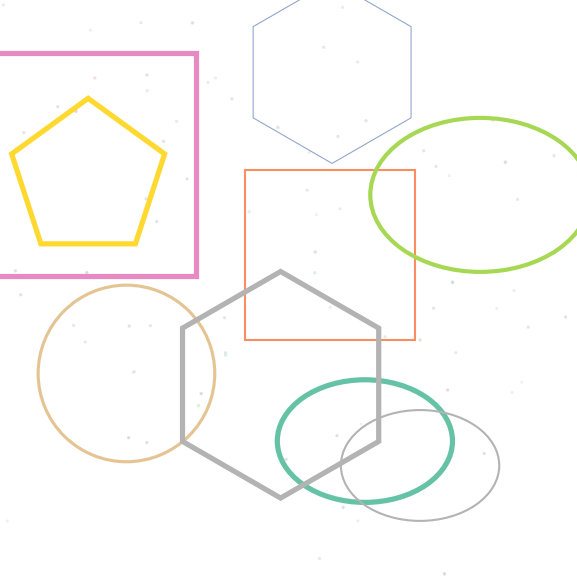[{"shape": "oval", "thickness": 2.5, "radius": 0.76, "center": [0.632, 0.235]}, {"shape": "square", "thickness": 1, "radius": 0.74, "center": [0.572, 0.557]}, {"shape": "hexagon", "thickness": 0.5, "radius": 0.79, "center": [0.575, 0.874]}, {"shape": "square", "thickness": 2.5, "radius": 0.96, "center": [0.147, 0.714]}, {"shape": "oval", "thickness": 2, "radius": 0.95, "center": [0.832, 0.662]}, {"shape": "pentagon", "thickness": 2.5, "radius": 0.7, "center": [0.153, 0.69]}, {"shape": "circle", "thickness": 1.5, "radius": 0.76, "center": [0.219, 0.352]}, {"shape": "hexagon", "thickness": 2.5, "radius": 0.98, "center": [0.486, 0.333]}, {"shape": "oval", "thickness": 1, "radius": 0.69, "center": [0.727, 0.193]}]